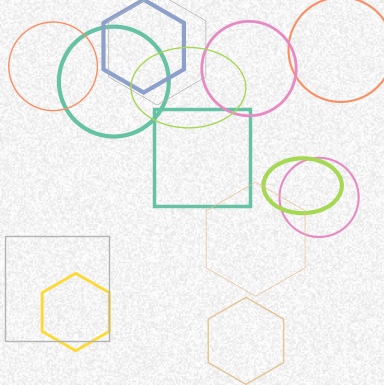[{"shape": "square", "thickness": 2.5, "radius": 0.63, "center": [0.525, 0.592]}, {"shape": "circle", "thickness": 3, "radius": 0.71, "center": [0.296, 0.788]}, {"shape": "circle", "thickness": 1.5, "radius": 0.68, "center": [0.885, 0.871]}, {"shape": "circle", "thickness": 1, "radius": 0.58, "center": [0.138, 0.828]}, {"shape": "hexagon", "thickness": 3, "radius": 0.6, "center": [0.373, 0.88]}, {"shape": "circle", "thickness": 2, "radius": 0.61, "center": [0.647, 0.822]}, {"shape": "circle", "thickness": 1.5, "radius": 0.51, "center": [0.829, 0.487]}, {"shape": "oval", "thickness": 1, "radius": 0.75, "center": [0.489, 0.772]}, {"shape": "oval", "thickness": 3, "radius": 0.51, "center": [0.786, 0.518]}, {"shape": "hexagon", "thickness": 2, "radius": 0.5, "center": [0.197, 0.19]}, {"shape": "hexagon", "thickness": 1, "radius": 0.57, "center": [0.639, 0.115]}, {"shape": "hexagon", "thickness": 0.5, "radius": 0.74, "center": [0.664, 0.379]}, {"shape": "hexagon", "thickness": 0.5, "radius": 0.73, "center": [0.408, 0.873]}, {"shape": "square", "thickness": 1, "radius": 0.68, "center": [0.149, 0.251]}]